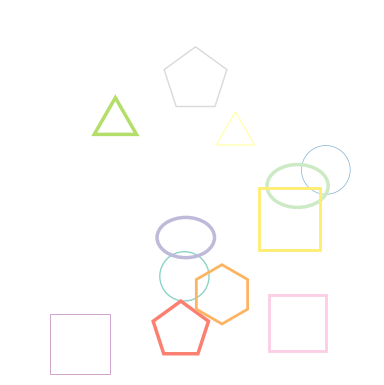[{"shape": "circle", "thickness": 1, "radius": 0.32, "center": [0.479, 0.282]}, {"shape": "triangle", "thickness": 1, "radius": 0.29, "center": [0.611, 0.652]}, {"shape": "oval", "thickness": 2.5, "radius": 0.37, "center": [0.483, 0.383]}, {"shape": "pentagon", "thickness": 2.5, "radius": 0.38, "center": [0.47, 0.142]}, {"shape": "circle", "thickness": 0.5, "radius": 0.32, "center": [0.846, 0.559]}, {"shape": "hexagon", "thickness": 2, "radius": 0.38, "center": [0.577, 0.235]}, {"shape": "triangle", "thickness": 2.5, "radius": 0.32, "center": [0.3, 0.683]}, {"shape": "square", "thickness": 2, "radius": 0.37, "center": [0.773, 0.162]}, {"shape": "pentagon", "thickness": 1, "radius": 0.43, "center": [0.508, 0.793]}, {"shape": "square", "thickness": 0.5, "radius": 0.39, "center": [0.209, 0.105]}, {"shape": "oval", "thickness": 2.5, "radius": 0.4, "center": [0.773, 0.517]}, {"shape": "square", "thickness": 2, "radius": 0.4, "center": [0.752, 0.431]}]